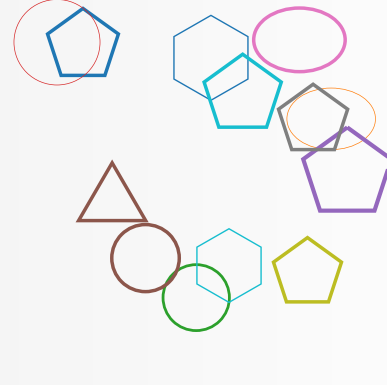[{"shape": "hexagon", "thickness": 1, "radius": 0.55, "center": [0.544, 0.85]}, {"shape": "pentagon", "thickness": 2.5, "radius": 0.48, "center": [0.214, 0.882]}, {"shape": "oval", "thickness": 0.5, "radius": 0.57, "center": [0.855, 0.691]}, {"shape": "circle", "thickness": 2, "radius": 0.43, "center": [0.506, 0.227]}, {"shape": "circle", "thickness": 0.5, "radius": 0.56, "center": [0.147, 0.89]}, {"shape": "pentagon", "thickness": 3, "radius": 0.6, "center": [0.896, 0.55]}, {"shape": "triangle", "thickness": 2.5, "radius": 0.5, "center": [0.289, 0.477]}, {"shape": "circle", "thickness": 2.5, "radius": 0.44, "center": [0.376, 0.33]}, {"shape": "oval", "thickness": 2.5, "radius": 0.59, "center": [0.773, 0.896]}, {"shape": "pentagon", "thickness": 2.5, "radius": 0.47, "center": [0.808, 0.687]}, {"shape": "pentagon", "thickness": 2.5, "radius": 0.46, "center": [0.794, 0.291]}, {"shape": "pentagon", "thickness": 2.5, "radius": 0.52, "center": [0.626, 0.754]}, {"shape": "hexagon", "thickness": 1, "radius": 0.48, "center": [0.591, 0.31]}]